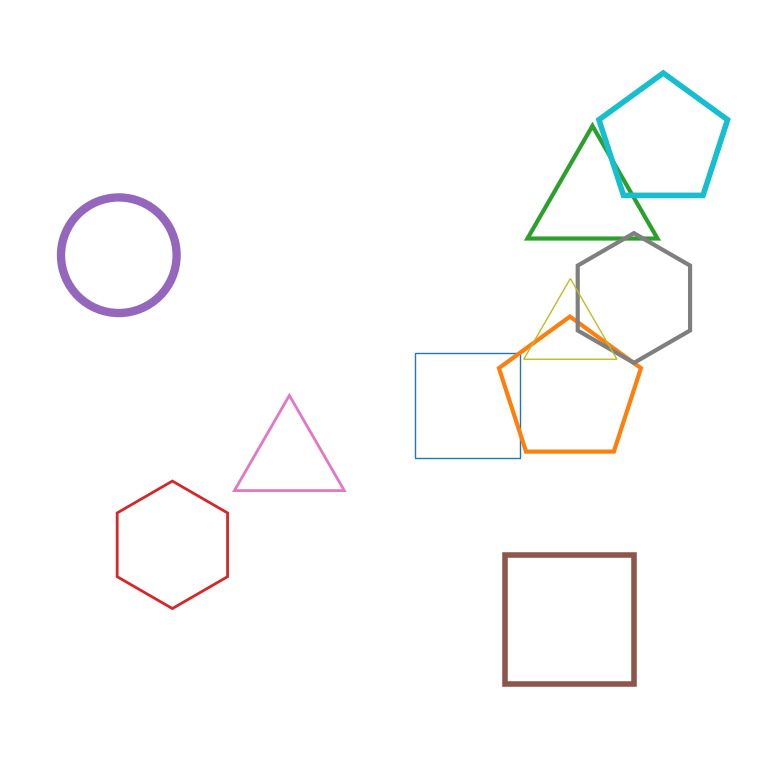[{"shape": "square", "thickness": 0.5, "radius": 0.34, "center": [0.607, 0.473]}, {"shape": "pentagon", "thickness": 1.5, "radius": 0.48, "center": [0.74, 0.492]}, {"shape": "triangle", "thickness": 1.5, "radius": 0.49, "center": [0.769, 0.739]}, {"shape": "hexagon", "thickness": 1, "radius": 0.41, "center": [0.224, 0.292]}, {"shape": "circle", "thickness": 3, "radius": 0.38, "center": [0.154, 0.669]}, {"shape": "square", "thickness": 2, "radius": 0.42, "center": [0.74, 0.195]}, {"shape": "triangle", "thickness": 1, "radius": 0.41, "center": [0.376, 0.404]}, {"shape": "hexagon", "thickness": 1.5, "radius": 0.42, "center": [0.823, 0.613]}, {"shape": "triangle", "thickness": 0.5, "radius": 0.35, "center": [0.741, 0.568]}, {"shape": "pentagon", "thickness": 2, "radius": 0.44, "center": [0.861, 0.817]}]